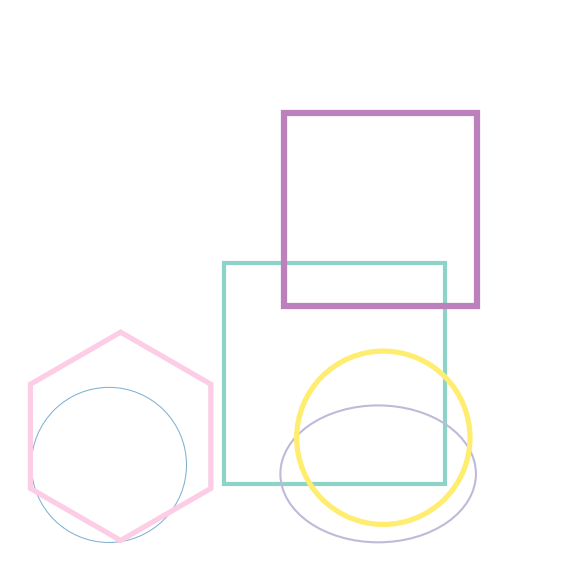[{"shape": "square", "thickness": 2, "radius": 0.96, "center": [0.579, 0.352]}, {"shape": "oval", "thickness": 1, "radius": 0.85, "center": [0.655, 0.179]}, {"shape": "circle", "thickness": 0.5, "radius": 0.67, "center": [0.189, 0.194]}, {"shape": "hexagon", "thickness": 2.5, "radius": 0.9, "center": [0.209, 0.244]}, {"shape": "square", "thickness": 3, "radius": 0.84, "center": [0.658, 0.637]}, {"shape": "circle", "thickness": 2.5, "radius": 0.75, "center": [0.664, 0.241]}]